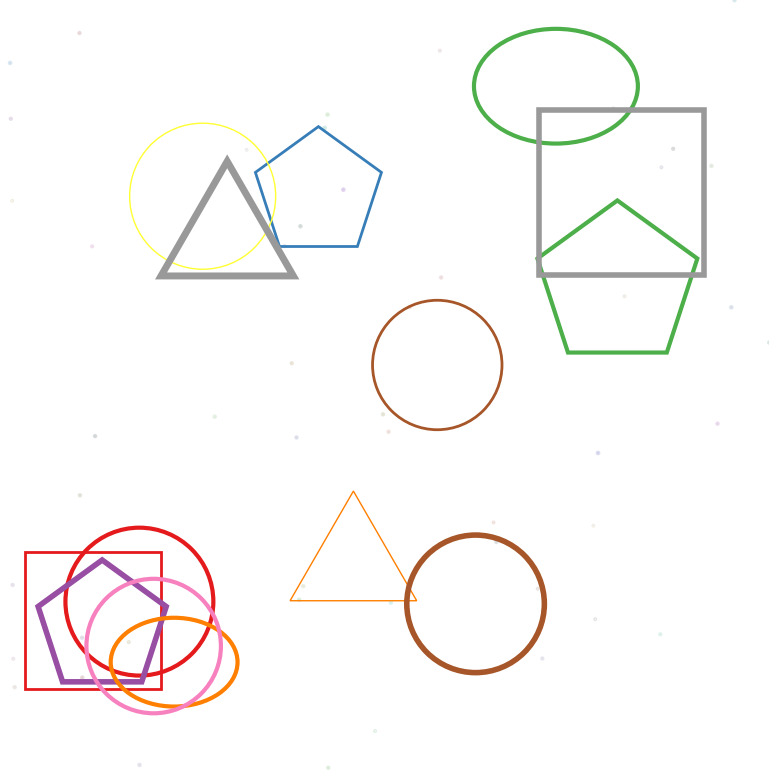[{"shape": "circle", "thickness": 1.5, "radius": 0.48, "center": [0.181, 0.219]}, {"shape": "square", "thickness": 1, "radius": 0.44, "center": [0.121, 0.194]}, {"shape": "pentagon", "thickness": 1, "radius": 0.43, "center": [0.414, 0.75]}, {"shape": "pentagon", "thickness": 1.5, "radius": 0.55, "center": [0.802, 0.63]}, {"shape": "oval", "thickness": 1.5, "radius": 0.53, "center": [0.722, 0.888]}, {"shape": "pentagon", "thickness": 2, "radius": 0.44, "center": [0.133, 0.185]}, {"shape": "oval", "thickness": 1.5, "radius": 0.41, "center": [0.226, 0.14]}, {"shape": "triangle", "thickness": 0.5, "radius": 0.47, "center": [0.459, 0.267]}, {"shape": "circle", "thickness": 0.5, "radius": 0.47, "center": [0.263, 0.745]}, {"shape": "circle", "thickness": 1, "radius": 0.42, "center": [0.568, 0.526]}, {"shape": "circle", "thickness": 2, "radius": 0.45, "center": [0.618, 0.216]}, {"shape": "circle", "thickness": 1.5, "radius": 0.44, "center": [0.2, 0.161]}, {"shape": "square", "thickness": 2, "radius": 0.54, "center": [0.807, 0.75]}, {"shape": "triangle", "thickness": 2.5, "radius": 0.5, "center": [0.295, 0.691]}]